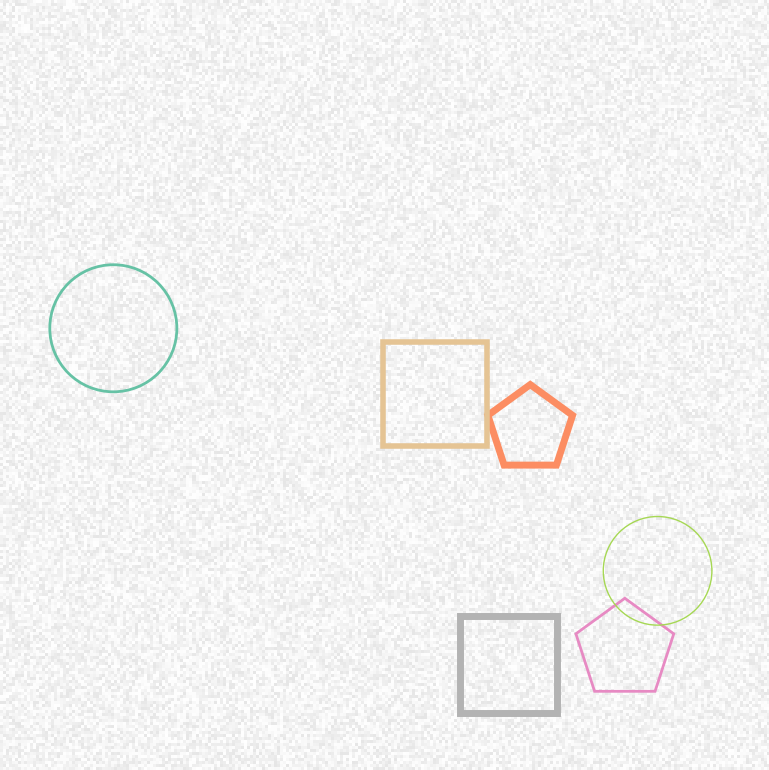[{"shape": "circle", "thickness": 1, "radius": 0.41, "center": [0.147, 0.574]}, {"shape": "pentagon", "thickness": 2.5, "radius": 0.29, "center": [0.689, 0.443]}, {"shape": "pentagon", "thickness": 1, "radius": 0.33, "center": [0.811, 0.156]}, {"shape": "circle", "thickness": 0.5, "radius": 0.35, "center": [0.854, 0.259]}, {"shape": "square", "thickness": 2, "radius": 0.34, "center": [0.565, 0.488]}, {"shape": "square", "thickness": 2.5, "radius": 0.32, "center": [0.66, 0.137]}]